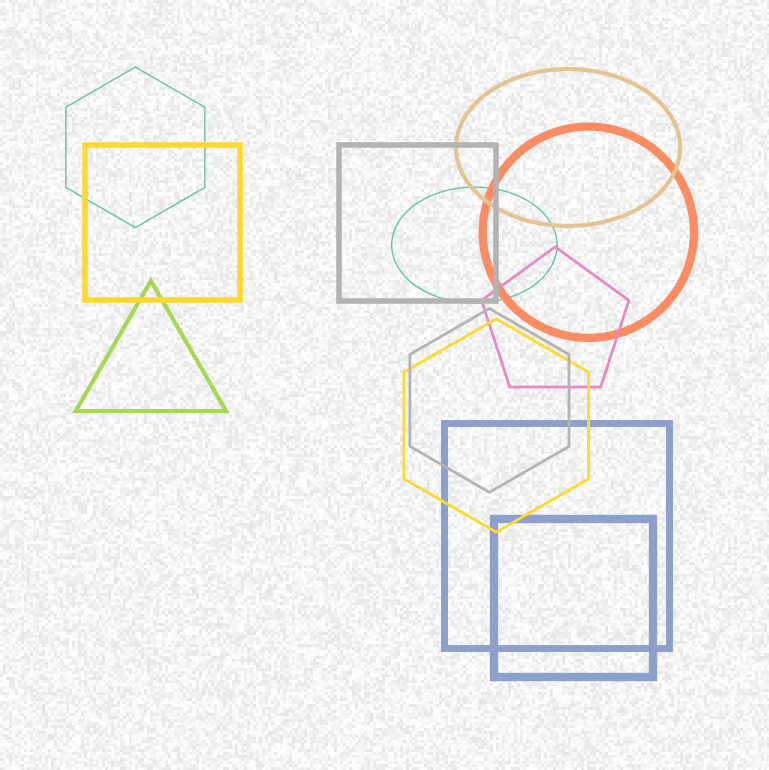[{"shape": "hexagon", "thickness": 0.5, "radius": 0.52, "center": [0.176, 0.809]}, {"shape": "oval", "thickness": 0.5, "radius": 0.54, "center": [0.616, 0.682]}, {"shape": "circle", "thickness": 3, "radius": 0.69, "center": [0.764, 0.698]}, {"shape": "square", "thickness": 3, "radius": 0.51, "center": [0.745, 0.224]}, {"shape": "square", "thickness": 2.5, "radius": 0.73, "center": [0.723, 0.304]}, {"shape": "pentagon", "thickness": 1, "radius": 0.5, "center": [0.721, 0.579]}, {"shape": "triangle", "thickness": 1.5, "radius": 0.56, "center": [0.196, 0.523]}, {"shape": "hexagon", "thickness": 1, "radius": 0.69, "center": [0.644, 0.447]}, {"shape": "square", "thickness": 2, "radius": 0.5, "center": [0.211, 0.711]}, {"shape": "oval", "thickness": 1.5, "radius": 0.73, "center": [0.738, 0.808]}, {"shape": "hexagon", "thickness": 1, "radius": 0.6, "center": [0.636, 0.48]}, {"shape": "square", "thickness": 2, "radius": 0.51, "center": [0.543, 0.711]}]